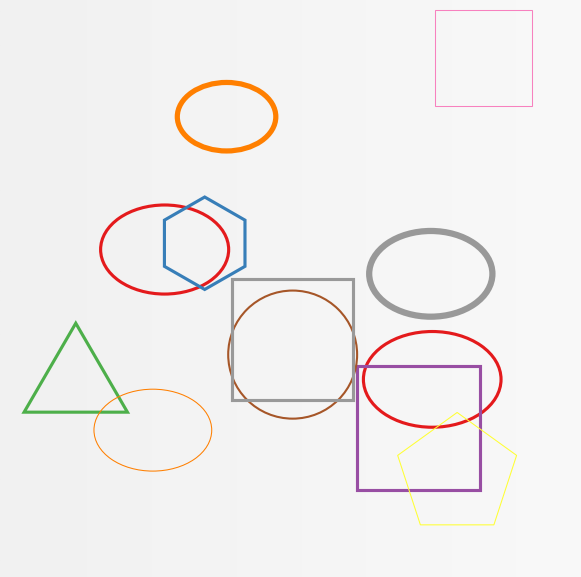[{"shape": "oval", "thickness": 1.5, "radius": 0.55, "center": [0.283, 0.567]}, {"shape": "oval", "thickness": 1.5, "radius": 0.59, "center": [0.744, 0.342]}, {"shape": "hexagon", "thickness": 1.5, "radius": 0.4, "center": [0.352, 0.578]}, {"shape": "triangle", "thickness": 1.5, "radius": 0.51, "center": [0.13, 0.337]}, {"shape": "square", "thickness": 1.5, "radius": 0.53, "center": [0.72, 0.258]}, {"shape": "oval", "thickness": 0.5, "radius": 0.51, "center": [0.263, 0.254]}, {"shape": "oval", "thickness": 2.5, "radius": 0.42, "center": [0.39, 0.797]}, {"shape": "pentagon", "thickness": 0.5, "radius": 0.54, "center": [0.786, 0.177]}, {"shape": "circle", "thickness": 1, "radius": 0.55, "center": [0.504, 0.385]}, {"shape": "square", "thickness": 0.5, "radius": 0.42, "center": [0.832, 0.899]}, {"shape": "oval", "thickness": 3, "radius": 0.53, "center": [0.741, 0.525]}, {"shape": "square", "thickness": 1.5, "radius": 0.52, "center": [0.503, 0.412]}]